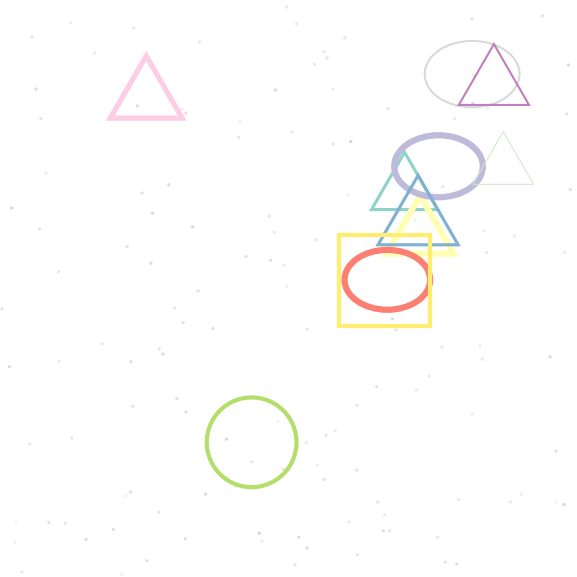[{"shape": "triangle", "thickness": 1.5, "radius": 0.33, "center": [0.701, 0.669]}, {"shape": "triangle", "thickness": 3, "radius": 0.33, "center": [0.727, 0.593]}, {"shape": "oval", "thickness": 3, "radius": 0.38, "center": [0.759, 0.711]}, {"shape": "oval", "thickness": 3, "radius": 0.37, "center": [0.671, 0.515]}, {"shape": "triangle", "thickness": 1.5, "radius": 0.4, "center": [0.724, 0.615]}, {"shape": "circle", "thickness": 2, "radius": 0.39, "center": [0.436, 0.233]}, {"shape": "triangle", "thickness": 2.5, "radius": 0.36, "center": [0.253, 0.83]}, {"shape": "oval", "thickness": 1, "radius": 0.41, "center": [0.818, 0.871]}, {"shape": "triangle", "thickness": 1, "radius": 0.35, "center": [0.855, 0.853]}, {"shape": "triangle", "thickness": 0.5, "radius": 0.3, "center": [0.871, 0.71]}, {"shape": "square", "thickness": 2, "radius": 0.39, "center": [0.665, 0.514]}]